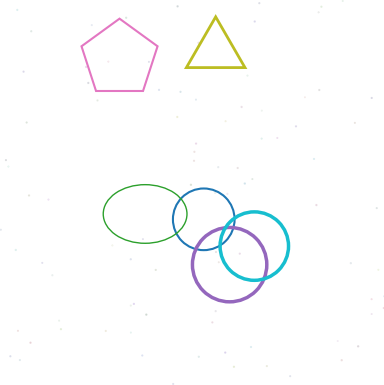[{"shape": "circle", "thickness": 1.5, "radius": 0.4, "center": [0.529, 0.43]}, {"shape": "oval", "thickness": 1, "radius": 0.54, "center": [0.377, 0.444]}, {"shape": "circle", "thickness": 2.5, "radius": 0.48, "center": [0.596, 0.313]}, {"shape": "pentagon", "thickness": 1.5, "radius": 0.52, "center": [0.31, 0.848]}, {"shape": "triangle", "thickness": 2, "radius": 0.44, "center": [0.56, 0.868]}, {"shape": "circle", "thickness": 2.5, "radius": 0.44, "center": [0.661, 0.361]}]